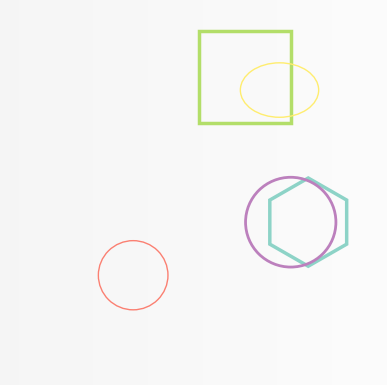[{"shape": "hexagon", "thickness": 2.5, "radius": 0.57, "center": [0.795, 0.423]}, {"shape": "circle", "thickness": 1, "radius": 0.45, "center": [0.344, 0.285]}, {"shape": "square", "thickness": 2.5, "radius": 0.6, "center": [0.632, 0.801]}, {"shape": "circle", "thickness": 2, "radius": 0.58, "center": [0.75, 0.423]}, {"shape": "oval", "thickness": 1, "radius": 0.51, "center": [0.721, 0.766]}]